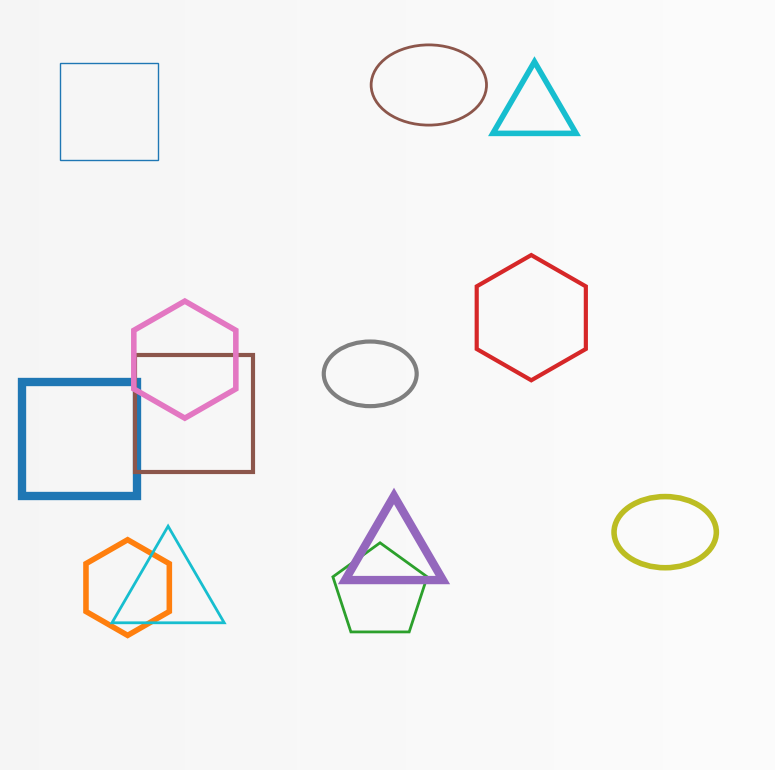[{"shape": "square", "thickness": 3, "radius": 0.37, "center": [0.103, 0.43]}, {"shape": "square", "thickness": 0.5, "radius": 0.31, "center": [0.141, 0.855]}, {"shape": "hexagon", "thickness": 2, "radius": 0.31, "center": [0.165, 0.237]}, {"shape": "pentagon", "thickness": 1, "radius": 0.32, "center": [0.49, 0.231]}, {"shape": "hexagon", "thickness": 1.5, "radius": 0.41, "center": [0.686, 0.587]}, {"shape": "triangle", "thickness": 3, "radius": 0.36, "center": [0.508, 0.283]}, {"shape": "oval", "thickness": 1, "radius": 0.37, "center": [0.553, 0.89]}, {"shape": "square", "thickness": 1.5, "radius": 0.38, "center": [0.251, 0.463]}, {"shape": "hexagon", "thickness": 2, "radius": 0.38, "center": [0.238, 0.533]}, {"shape": "oval", "thickness": 1.5, "radius": 0.3, "center": [0.478, 0.514]}, {"shape": "oval", "thickness": 2, "radius": 0.33, "center": [0.858, 0.309]}, {"shape": "triangle", "thickness": 2, "radius": 0.31, "center": [0.69, 0.858]}, {"shape": "triangle", "thickness": 1, "radius": 0.42, "center": [0.217, 0.233]}]